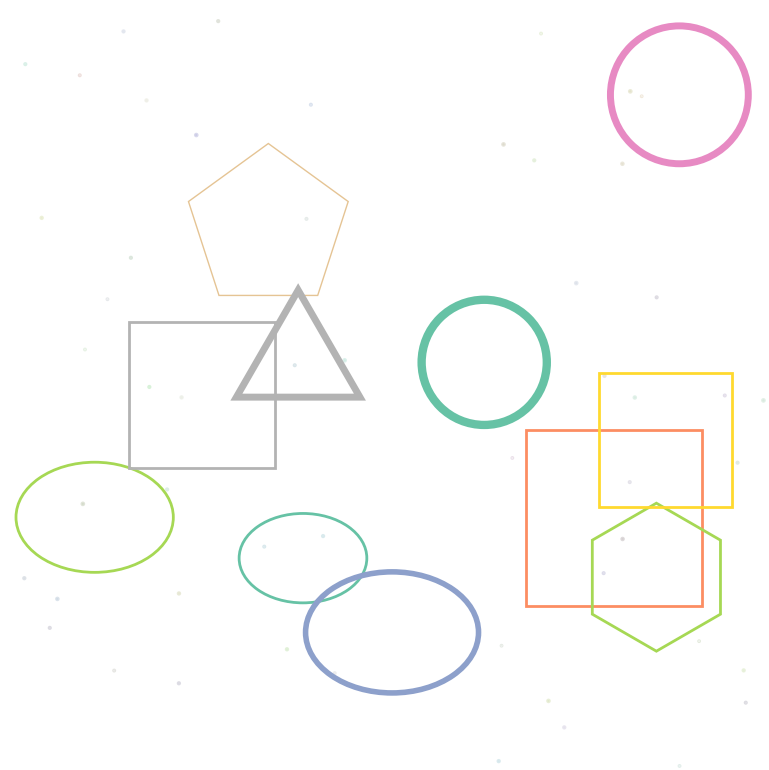[{"shape": "circle", "thickness": 3, "radius": 0.41, "center": [0.629, 0.529]}, {"shape": "oval", "thickness": 1, "radius": 0.41, "center": [0.393, 0.275]}, {"shape": "square", "thickness": 1, "radius": 0.57, "center": [0.797, 0.328]}, {"shape": "oval", "thickness": 2, "radius": 0.56, "center": [0.509, 0.179]}, {"shape": "circle", "thickness": 2.5, "radius": 0.45, "center": [0.882, 0.877]}, {"shape": "oval", "thickness": 1, "radius": 0.51, "center": [0.123, 0.328]}, {"shape": "hexagon", "thickness": 1, "radius": 0.48, "center": [0.852, 0.25]}, {"shape": "square", "thickness": 1, "radius": 0.43, "center": [0.865, 0.428]}, {"shape": "pentagon", "thickness": 0.5, "radius": 0.55, "center": [0.348, 0.705]}, {"shape": "triangle", "thickness": 2.5, "radius": 0.46, "center": [0.387, 0.531]}, {"shape": "square", "thickness": 1, "radius": 0.47, "center": [0.262, 0.487]}]